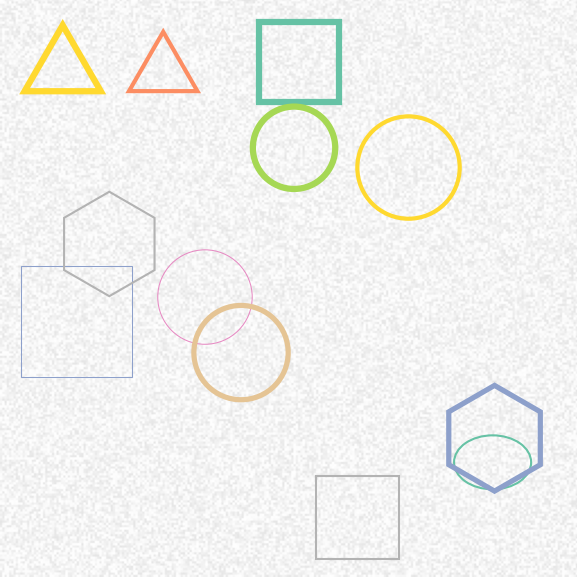[{"shape": "square", "thickness": 3, "radius": 0.35, "center": [0.518, 0.892]}, {"shape": "oval", "thickness": 1, "radius": 0.33, "center": [0.853, 0.199]}, {"shape": "triangle", "thickness": 2, "radius": 0.34, "center": [0.283, 0.876]}, {"shape": "square", "thickness": 0.5, "radius": 0.48, "center": [0.133, 0.442]}, {"shape": "hexagon", "thickness": 2.5, "radius": 0.46, "center": [0.856, 0.24]}, {"shape": "circle", "thickness": 0.5, "radius": 0.41, "center": [0.355, 0.485]}, {"shape": "circle", "thickness": 3, "radius": 0.36, "center": [0.509, 0.743]}, {"shape": "triangle", "thickness": 3, "radius": 0.38, "center": [0.109, 0.879]}, {"shape": "circle", "thickness": 2, "radius": 0.44, "center": [0.707, 0.709]}, {"shape": "circle", "thickness": 2.5, "radius": 0.41, "center": [0.417, 0.389]}, {"shape": "hexagon", "thickness": 1, "radius": 0.45, "center": [0.189, 0.577]}, {"shape": "square", "thickness": 1, "radius": 0.36, "center": [0.62, 0.103]}]